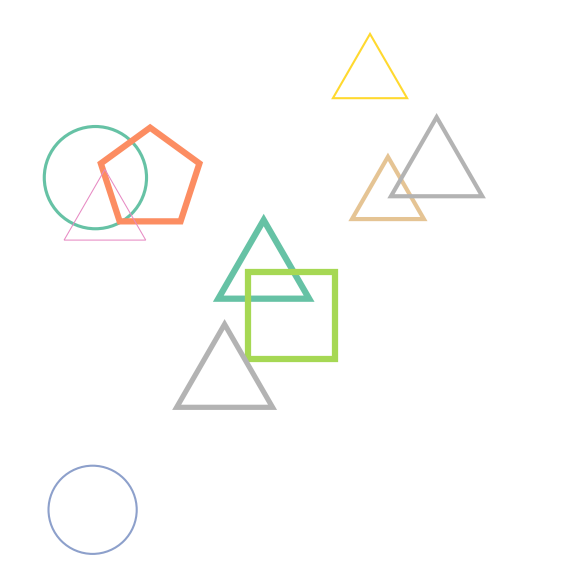[{"shape": "triangle", "thickness": 3, "radius": 0.45, "center": [0.457, 0.527]}, {"shape": "circle", "thickness": 1.5, "radius": 0.44, "center": [0.165, 0.692]}, {"shape": "pentagon", "thickness": 3, "radius": 0.45, "center": [0.26, 0.688]}, {"shape": "circle", "thickness": 1, "radius": 0.38, "center": [0.16, 0.116]}, {"shape": "triangle", "thickness": 0.5, "radius": 0.41, "center": [0.182, 0.624]}, {"shape": "square", "thickness": 3, "radius": 0.38, "center": [0.505, 0.453]}, {"shape": "triangle", "thickness": 1, "radius": 0.37, "center": [0.641, 0.866]}, {"shape": "triangle", "thickness": 2, "radius": 0.36, "center": [0.672, 0.656]}, {"shape": "triangle", "thickness": 2.5, "radius": 0.48, "center": [0.389, 0.342]}, {"shape": "triangle", "thickness": 2, "radius": 0.46, "center": [0.756, 0.705]}]